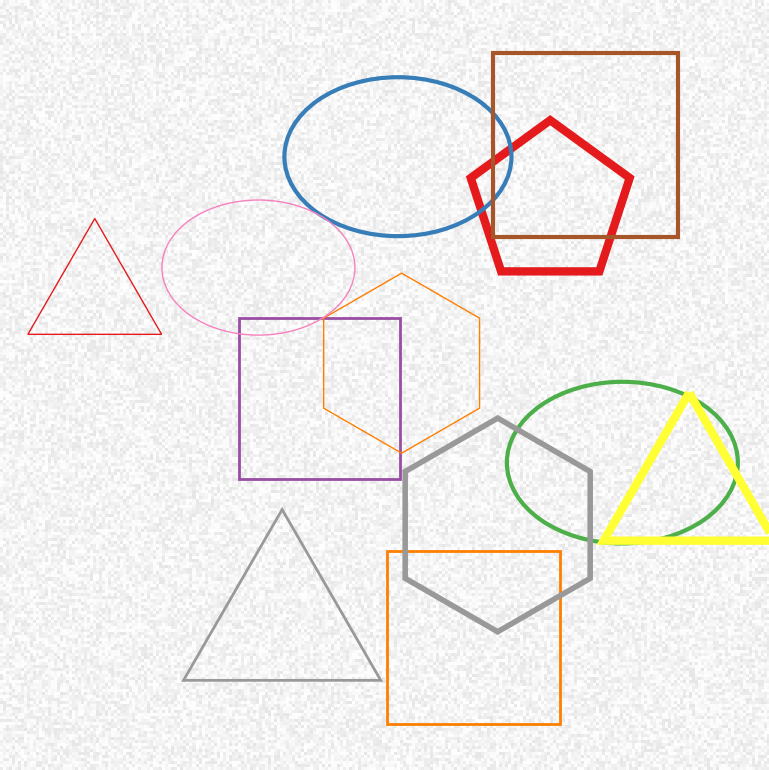[{"shape": "pentagon", "thickness": 3, "radius": 0.54, "center": [0.715, 0.735]}, {"shape": "triangle", "thickness": 0.5, "radius": 0.5, "center": [0.123, 0.616]}, {"shape": "oval", "thickness": 1.5, "radius": 0.74, "center": [0.517, 0.797]}, {"shape": "oval", "thickness": 1.5, "radius": 0.75, "center": [0.808, 0.399]}, {"shape": "square", "thickness": 1, "radius": 0.52, "center": [0.415, 0.482]}, {"shape": "square", "thickness": 1, "radius": 0.56, "center": [0.615, 0.172]}, {"shape": "hexagon", "thickness": 0.5, "radius": 0.58, "center": [0.522, 0.528]}, {"shape": "triangle", "thickness": 3, "radius": 0.64, "center": [0.895, 0.362]}, {"shape": "square", "thickness": 1.5, "radius": 0.6, "center": [0.76, 0.812]}, {"shape": "oval", "thickness": 0.5, "radius": 0.63, "center": [0.336, 0.652]}, {"shape": "hexagon", "thickness": 2, "radius": 0.69, "center": [0.646, 0.318]}, {"shape": "triangle", "thickness": 1, "radius": 0.74, "center": [0.366, 0.19]}]